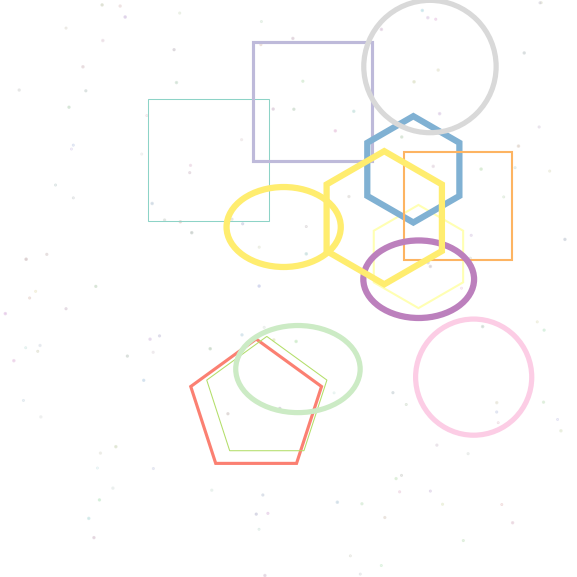[{"shape": "square", "thickness": 0.5, "radius": 0.53, "center": [0.361, 0.722]}, {"shape": "hexagon", "thickness": 1, "radius": 0.45, "center": [0.725, 0.555]}, {"shape": "square", "thickness": 1.5, "radius": 0.52, "center": [0.541, 0.824]}, {"shape": "pentagon", "thickness": 1.5, "radius": 0.6, "center": [0.444, 0.293]}, {"shape": "hexagon", "thickness": 3, "radius": 0.46, "center": [0.716, 0.706]}, {"shape": "square", "thickness": 1, "radius": 0.47, "center": [0.793, 0.642]}, {"shape": "pentagon", "thickness": 0.5, "radius": 0.55, "center": [0.462, 0.307]}, {"shape": "circle", "thickness": 2.5, "radius": 0.5, "center": [0.82, 0.346]}, {"shape": "circle", "thickness": 2.5, "radius": 0.57, "center": [0.745, 0.884]}, {"shape": "oval", "thickness": 3, "radius": 0.48, "center": [0.725, 0.516]}, {"shape": "oval", "thickness": 2.5, "radius": 0.54, "center": [0.516, 0.36]}, {"shape": "hexagon", "thickness": 3, "radius": 0.58, "center": [0.665, 0.622]}, {"shape": "oval", "thickness": 3, "radius": 0.49, "center": [0.491, 0.606]}]